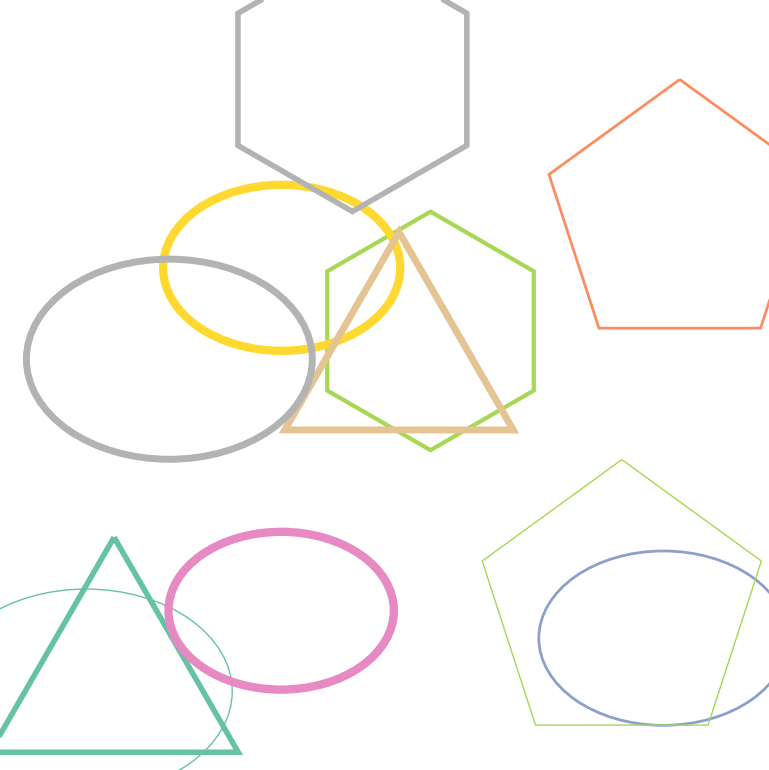[{"shape": "oval", "thickness": 0.5, "radius": 0.95, "center": [0.112, 0.102]}, {"shape": "triangle", "thickness": 2, "radius": 0.93, "center": [0.148, 0.116]}, {"shape": "pentagon", "thickness": 1, "radius": 0.89, "center": [0.883, 0.718]}, {"shape": "oval", "thickness": 1, "radius": 0.81, "center": [0.862, 0.171]}, {"shape": "oval", "thickness": 3, "radius": 0.73, "center": [0.365, 0.207]}, {"shape": "hexagon", "thickness": 1.5, "radius": 0.77, "center": [0.559, 0.57]}, {"shape": "pentagon", "thickness": 0.5, "radius": 0.95, "center": [0.808, 0.212]}, {"shape": "oval", "thickness": 3, "radius": 0.77, "center": [0.366, 0.652]}, {"shape": "triangle", "thickness": 2.5, "radius": 0.86, "center": [0.518, 0.527]}, {"shape": "hexagon", "thickness": 2, "radius": 0.86, "center": [0.458, 0.897]}, {"shape": "oval", "thickness": 2.5, "radius": 0.93, "center": [0.22, 0.533]}]